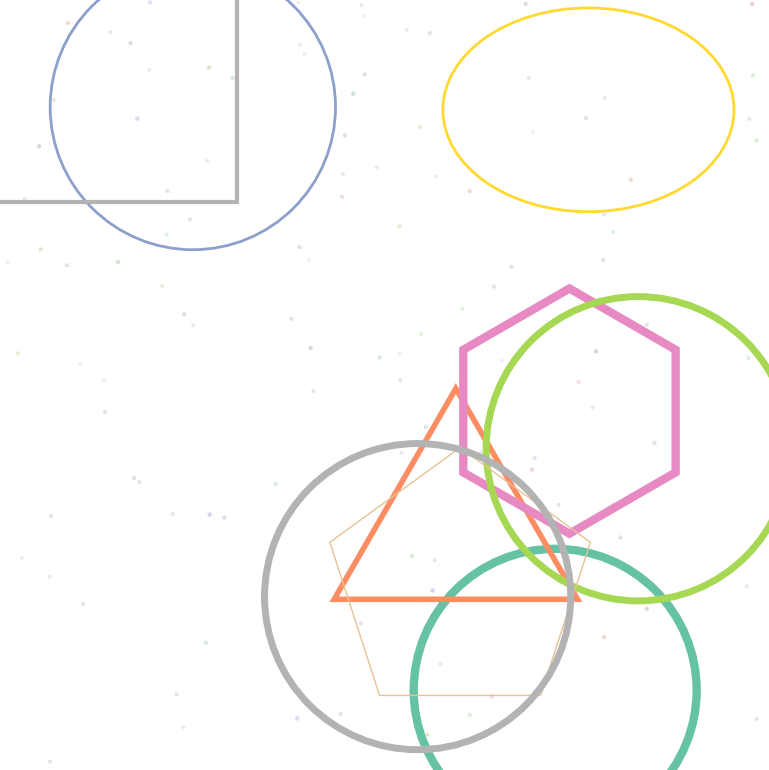[{"shape": "circle", "thickness": 3, "radius": 0.92, "center": [0.721, 0.103]}, {"shape": "triangle", "thickness": 2, "radius": 0.91, "center": [0.592, 0.313]}, {"shape": "circle", "thickness": 1, "radius": 0.93, "center": [0.25, 0.861]}, {"shape": "hexagon", "thickness": 3, "radius": 0.8, "center": [0.74, 0.466]}, {"shape": "circle", "thickness": 2.5, "radius": 0.99, "center": [0.829, 0.417]}, {"shape": "oval", "thickness": 1, "radius": 0.95, "center": [0.764, 0.857]}, {"shape": "pentagon", "thickness": 0.5, "radius": 0.89, "center": [0.598, 0.241]}, {"shape": "square", "thickness": 1.5, "radius": 0.8, "center": [0.148, 0.898]}, {"shape": "circle", "thickness": 2.5, "radius": 0.99, "center": [0.542, 0.225]}]